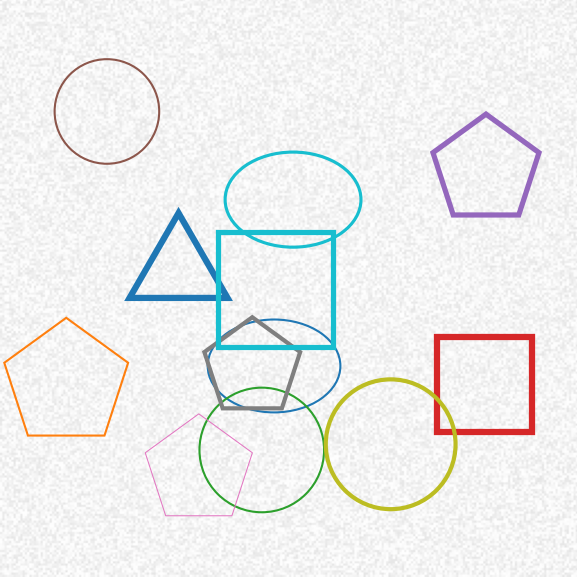[{"shape": "oval", "thickness": 1, "radius": 0.57, "center": [0.475, 0.365]}, {"shape": "triangle", "thickness": 3, "radius": 0.49, "center": [0.309, 0.532]}, {"shape": "pentagon", "thickness": 1, "radius": 0.56, "center": [0.115, 0.336]}, {"shape": "circle", "thickness": 1, "radius": 0.54, "center": [0.453, 0.22]}, {"shape": "square", "thickness": 3, "radius": 0.41, "center": [0.839, 0.334]}, {"shape": "pentagon", "thickness": 2.5, "radius": 0.48, "center": [0.842, 0.705]}, {"shape": "circle", "thickness": 1, "radius": 0.45, "center": [0.185, 0.806]}, {"shape": "pentagon", "thickness": 0.5, "radius": 0.49, "center": [0.344, 0.185]}, {"shape": "pentagon", "thickness": 2, "radius": 0.44, "center": [0.437, 0.363]}, {"shape": "circle", "thickness": 2, "radius": 0.56, "center": [0.676, 0.23]}, {"shape": "oval", "thickness": 1.5, "radius": 0.59, "center": [0.507, 0.653]}, {"shape": "square", "thickness": 2.5, "radius": 0.5, "center": [0.477, 0.498]}]